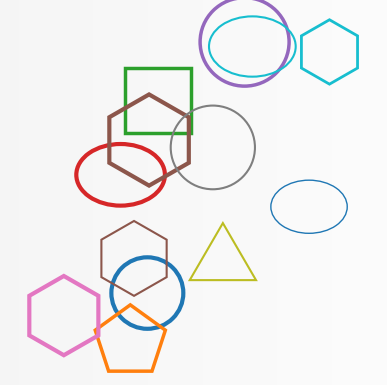[{"shape": "circle", "thickness": 3, "radius": 0.46, "center": [0.38, 0.239]}, {"shape": "oval", "thickness": 1, "radius": 0.49, "center": [0.798, 0.463]}, {"shape": "pentagon", "thickness": 2.5, "radius": 0.48, "center": [0.336, 0.113]}, {"shape": "square", "thickness": 2.5, "radius": 0.42, "center": [0.408, 0.738]}, {"shape": "oval", "thickness": 3, "radius": 0.57, "center": [0.311, 0.546]}, {"shape": "circle", "thickness": 2.5, "radius": 0.57, "center": [0.631, 0.891]}, {"shape": "hexagon", "thickness": 3, "radius": 0.59, "center": [0.385, 0.636]}, {"shape": "hexagon", "thickness": 1.5, "radius": 0.49, "center": [0.346, 0.329]}, {"shape": "hexagon", "thickness": 3, "radius": 0.51, "center": [0.165, 0.18]}, {"shape": "circle", "thickness": 1.5, "radius": 0.54, "center": [0.549, 0.617]}, {"shape": "triangle", "thickness": 1.5, "radius": 0.49, "center": [0.575, 0.322]}, {"shape": "hexagon", "thickness": 2, "radius": 0.42, "center": [0.85, 0.865]}, {"shape": "oval", "thickness": 1.5, "radius": 0.56, "center": [0.651, 0.879]}]